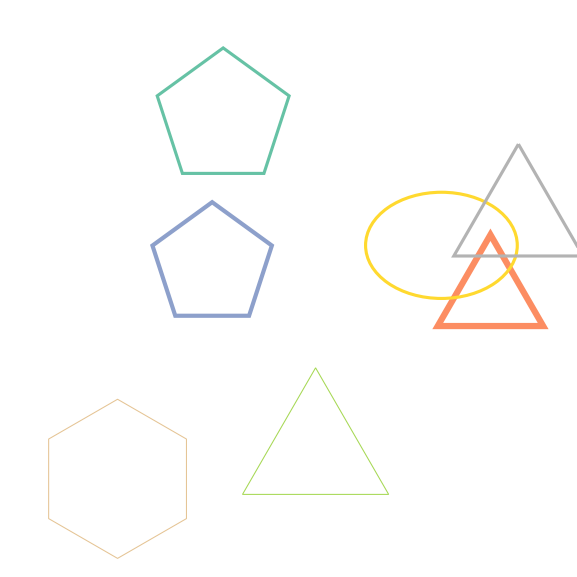[{"shape": "pentagon", "thickness": 1.5, "radius": 0.6, "center": [0.386, 0.796]}, {"shape": "triangle", "thickness": 3, "radius": 0.53, "center": [0.849, 0.487]}, {"shape": "pentagon", "thickness": 2, "radius": 0.54, "center": [0.367, 0.54]}, {"shape": "triangle", "thickness": 0.5, "radius": 0.73, "center": [0.546, 0.216]}, {"shape": "oval", "thickness": 1.5, "radius": 0.66, "center": [0.764, 0.574]}, {"shape": "hexagon", "thickness": 0.5, "radius": 0.69, "center": [0.204, 0.17]}, {"shape": "triangle", "thickness": 1.5, "radius": 0.65, "center": [0.898, 0.62]}]